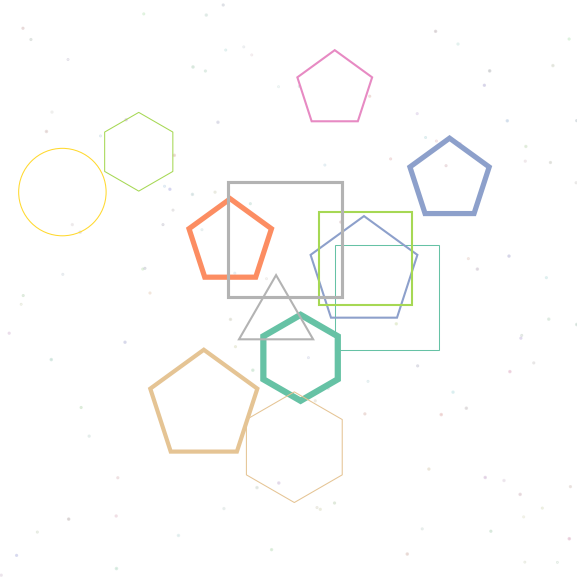[{"shape": "hexagon", "thickness": 3, "radius": 0.37, "center": [0.52, 0.38]}, {"shape": "square", "thickness": 0.5, "radius": 0.45, "center": [0.67, 0.485]}, {"shape": "pentagon", "thickness": 2.5, "radius": 0.38, "center": [0.399, 0.58]}, {"shape": "pentagon", "thickness": 1, "radius": 0.49, "center": [0.63, 0.528]}, {"shape": "pentagon", "thickness": 2.5, "radius": 0.36, "center": [0.778, 0.688]}, {"shape": "pentagon", "thickness": 1, "radius": 0.34, "center": [0.58, 0.844]}, {"shape": "square", "thickness": 1, "radius": 0.4, "center": [0.633, 0.552]}, {"shape": "hexagon", "thickness": 0.5, "radius": 0.34, "center": [0.24, 0.736]}, {"shape": "circle", "thickness": 0.5, "radius": 0.38, "center": [0.108, 0.667]}, {"shape": "pentagon", "thickness": 2, "radius": 0.49, "center": [0.353, 0.296]}, {"shape": "hexagon", "thickness": 0.5, "radius": 0.48, "center": [0.51, 0.225]}, {"shape": "square", "thickness": 1.5, "radius": 0.49, "center": [0.494, 0.584]}, {"shape": "triangle", "thickness": 1, "radius": 0.37, "center": [0.478, 0.449]}]